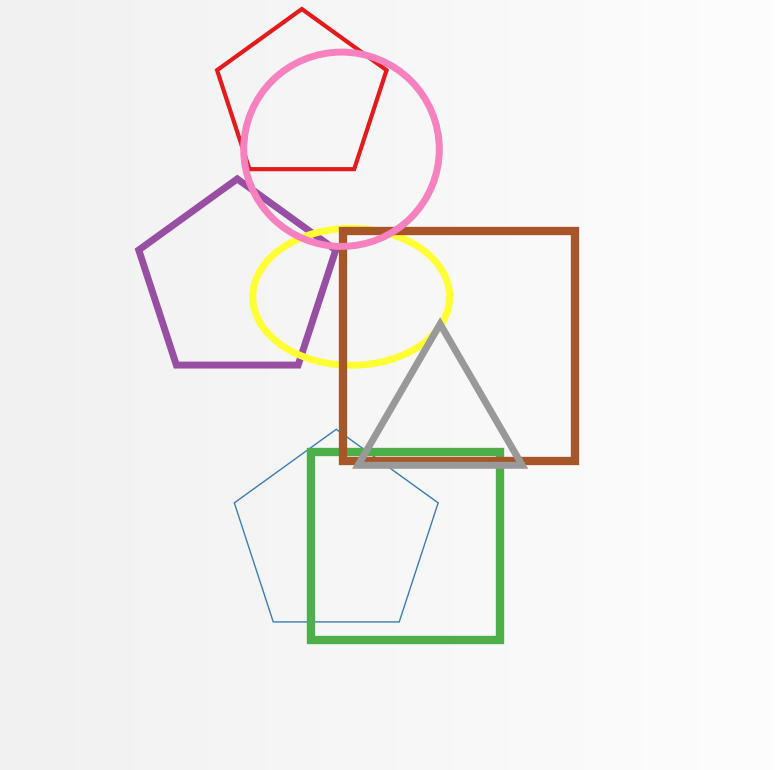[{"shape": "pentagon", "thickness": 1.5, "radius": 0.57, "center": [0.389, 0.873]}, {"shape": "pentagon", "thickness": 0.5, "radius": 0.69, "center": [0.434, 0.304]}, {"shape": "square", "thickness": 3, "radius": 0.61, "center": [0.523, 0.291]}, {"shape": "pentagon", "thickness": 2.5, "radius": 0.67, "center": [0.306, 0.634]}, {"shape": "oval", "thickness": 2.5, "radius": 0.64, "center": [0.453, 0.615]}, {"shape": "square", "thickness": 3, "radius": 0.75, "center": [0.592, 0.55]}, {"shape": "circle", "thickness": 2.5, "radius": 0.63, "center": [0.441, 0.806]}, {"shape": "triangle", "thickness": 2.5, "radius": 0.61, "center": [0.568, 0.457]}]